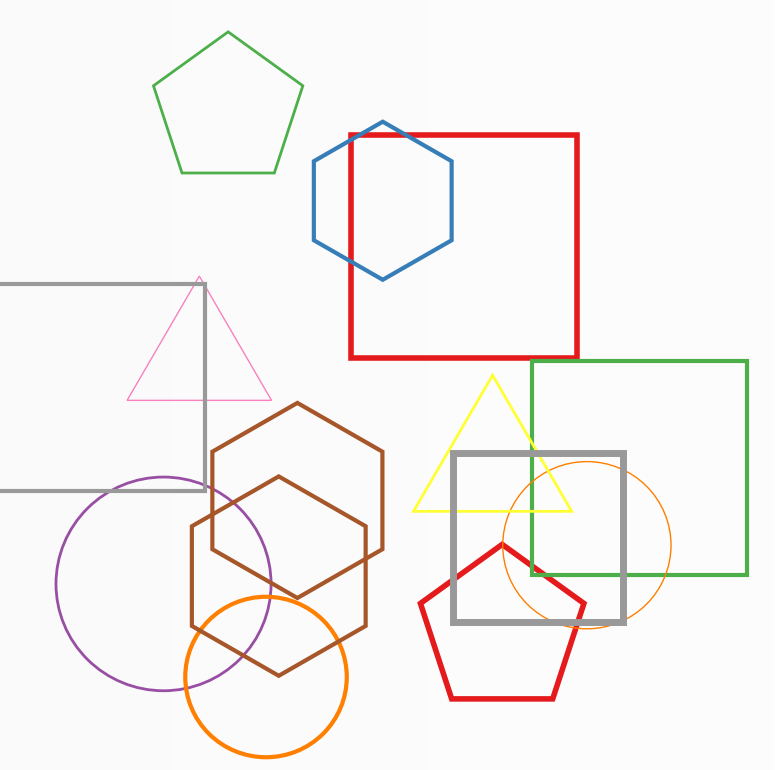[{"shape": "square", "thickness": 2, "radius": 0.73, "center": [0.599, 0.68]}, {"shape": "pentagon", "thickness": 2, "radius": 0.55, "center": [0.648, 0.182]}, {"shape": "hexagon", "thickness": 1.5, "radius": 0.51, "center": [0.494, 0.739]}, {"shape": "pentagon", "thickness": 1, "radius": 0.51, "center": [0.294, 0.857]}, {"shape": "square", "thickness": 1.5, "radius": 0.69, "center": [0.825, 0.392]}, {"shape": "circle", "thickness": 1, "radius": 0.69, "center": [0.211, 0.242]}, {"shape": "circle", "thickness": 0.5, "radius": 0.54, "center": [0.757, 0.292]}, {"shape": "circle", "thickness": 1.5, "radius": 0.52, "center": [0.343, 0.121]}, {"shape": "triangle", "thickness": 1, "radius": 0.59, "center": [0.636, 0.395]}, {"shape": "hexagon", "thickness": 1.5, "radius": 0.63, "center": [0.384, 0.35]}, {"shape": "hexagon", "thickness": 1.5, "radius": 0.65, "center": [0.36, 0.252]}, {"shape": "triangle", "thickness": 0.5, "radius": 0.54, "center": [0.257, 0.534]}, {"shape": "square", "thickness": 1.5, "radius": 0.67, "center": [0.13, 0.497]}, {"shape": "square", "thickness": 2.5, "radius": 0.55, "center": [0.694, 0.302]}]